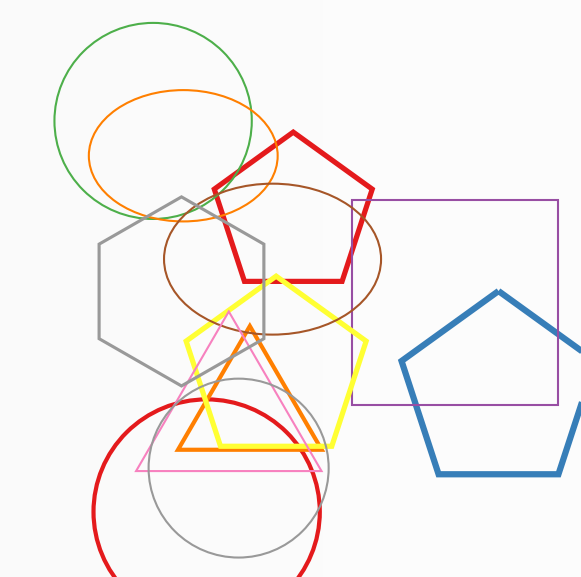[{"shape": "pentagon", "thickness": 2.5, "radius": 0.71, "center": [0.505, 0.627]}, {"shape": "circle", "thickness": 2, "radius": 0.97, "center": [0.356, 0.113]}, {"shape": "pentagon", "thickness": 3, "radius": 0.88, "center": [0.858, 0.32]}, {"shape": "circle", "thickness": 1, "radius": 0.85, "center": [0.263, 0.79]}, {"shape": "square", "thickness": 1, "radius": 0.89, "center": [0.783, 0.475]}, {"shape": "oval", "thickness": 1, "radius": 0.81, "center": [0.315, 0.729]}, {"shape": "triangle", "thickness": 2, "radius": 0.71, "center": [0.43, 0.292]}, {"shape": "pentagon", "thickness": 2.5, "radius": 0.81, "center": [0.475, 0.358]}, {"shape": "oval", "thickness": 1, "radius": 0.93, "center": [0.469, 0.55]}, {"shape": "triangle", "thickness": 1, "radius": 0.92, "center": [0.394, 0.276]}, {"shape": "hexagon", "thickness": 1.5, "radius": 0.82, "center": [0.312, 0.495]}, {"shape": "circle", "thickness": 1, "radius": 0.77, "center": [0.411, 0.189]}]